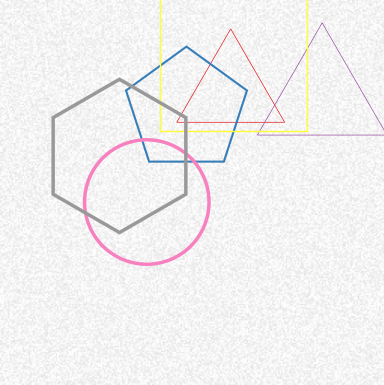[{"shape": "triangle", "thickness": 0.5, "radius": 0.81, "center": [0.599, 0.763]}, {"shape": "pentagon", "thickness": 1.5, "radius": 0.83, "center": [0.484, 0.714]}, {"shape": "triangle", "thickness": 0.5, "radius": 0.97, "center": [0.837, 0.746]}, {"shape": "square", "thickness": 1, "radius": 0.95, "center": [0.606, 0.852]}, {"shape": "circle", "thickness": 2.5, "radius": 0.81, "center": [0.381, 0.475]}, {"shape": "hexagon", "thickness": 2.5, "radius": 1.0, "center": [0.31, 0.595]}]